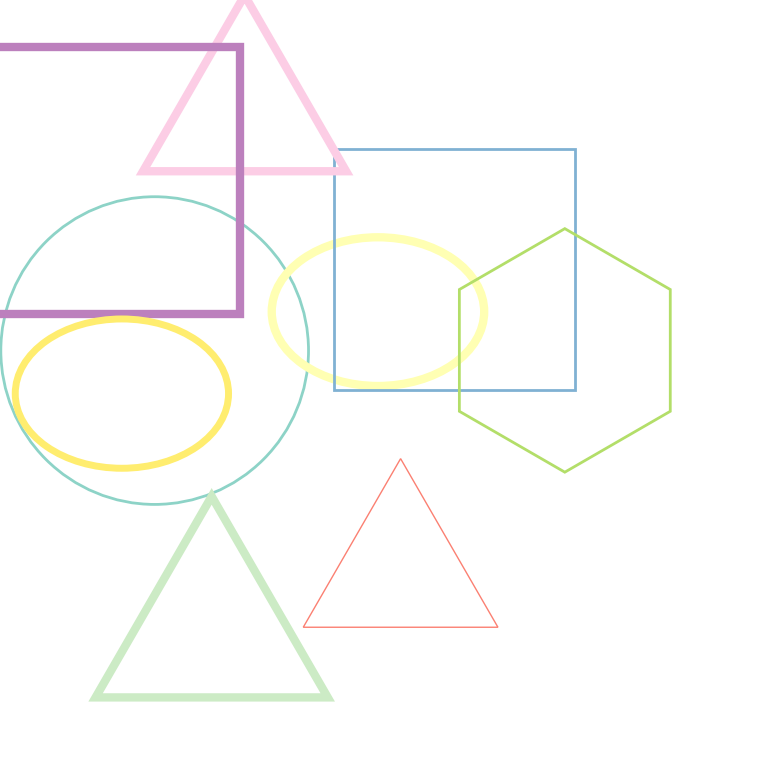[{"shape": "circle", "thickness": 1, "radius": 1.0, "center": [0.201, 0.545]}, {"shape": "oval", "thickness": 3, "radius": 0.69, "center": [0.491, 0.595]}, {"shape": "triangle", "thickness": 0.5, "radius": 0.73, "center": [0.52, 0.258]}, {"shape": "square", "thickness": 1, "radius": 0.78, "center": [0.59, 0.65]}, {"shape": "hexagon", "thickness": 1, "radius": 0.79, "center": [0.734, 0.545]}, {"shape": "triangle", "thickness": 3, "radius": 0.76, "center": [0.318, 0.854]}, {"shape": "square", "thickness": 3, "radius": 0.87, "center": [0.138, 0.765]}, {"shape": "triangle", "thickness": 3, "radius": 0.87, "center": [0.275, 0.181]}, {"shape": "oval", "thickness": 2.5, "radius": 0.69, "center": [0.158, 0.489]}]